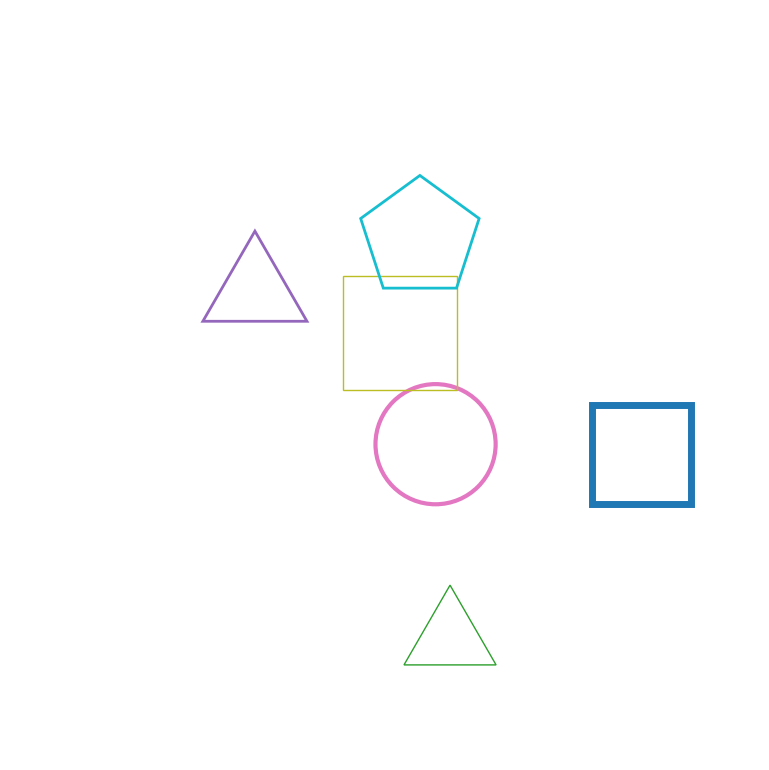[{"shape": "square", "thickness": 2.5, "radius": 0.32, "center": [0.833, 0.41]}, {"shape": "triangle", "thickness": 0.5, "radius": 0.35, "center": [0.584, 0.171]}, {"shape": "triangle", "thickness": 1, "radius": 0.39, "center": [0.331, 0.622]}, {"shape": "circle", "thickness": 1.5, "radius": 0.39, "center": [0.566, 0.423]}, {"shape": "square", "thickness": 0.5, "radius": 0.37, "center": [0.52, 0.567]}, {"shape": "pentagon", "thickness": 1, "radius": 0.4, "center": [0.545, 0.691]}]